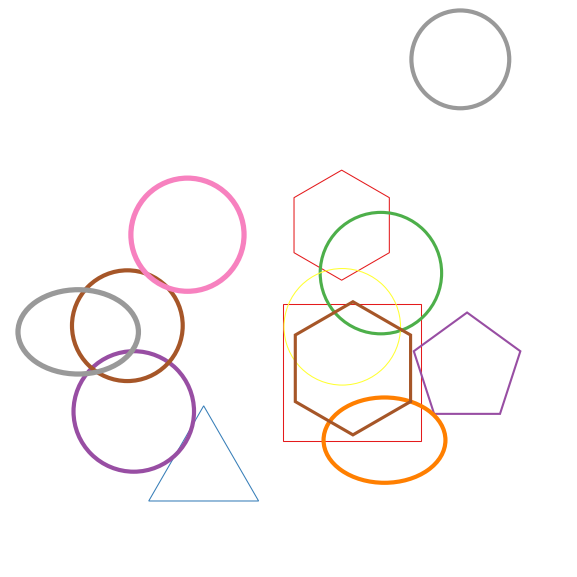[{"shape": "square", "thickness": 0.5, "radius": 0.59, "center": [0.609, 0.354]}, {"shape": "hexagon", "thickness": 0.5, "radius": 0.48, "center": [0.592, 0.609]}, {"shape": "triangle", "thickness": 0.5, "radius": 0.55, "center": [0.353, 0.187]}, {"shape": "circle", "thickness": 1.5, "radius": 0.53, "center": [0.66, 0.526]}, {"shape": "pentagon", "thickness": 1, "radius": 0.49, "center": [0.809, 0.361]}, {"shape": "circle", "thickness": 2, "radius": 0.52, "center": [0.232, 0.287]}, {"shape": "oval", "thickness": 2, "radius": 0.53, "center": [0.666, 0.237]}, {"shape": "circle", "thickness": 0.5, "radius": 0.5, "center": [0.593, 0.433]}, {"shape": "circle", "thickness": 2, "radius": 0.48, "center": [0.221, 0.435]}, {"shape": "hexagon", "thickness": 1.5, "radius": 0.58, "center": [0.611, 0.361]}, {"shape": "circle", "thickness": 2.5, "radius": 0.49, "center": [0.325, 0.593]}, {"shape": "circle", "thickness": 2, "radius": 0.42, "center": [0.797, 0.896]}, {"shape": "oval", "thickness": 2.5, "radius": 0.52, "center": [0.135, 0.424]}]